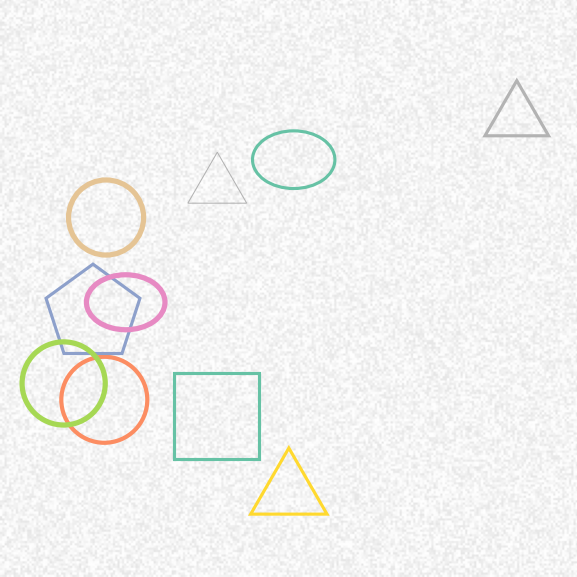[{"shape": "oval", "thickness": 1.5, "radius": 0.36, "center": [0.509, 0.723]}, {"shape": "square", "thickness": 1.5, "radius": 0.37, "center": [0.375, 0.279]}, {"shape": "circle", "thickness": 2, "radius": 0.37, "center": [0.181, 0.307]}, {"shape": "pentagon", "thickness": 1.5, "radius": 0.43, "center": [0.161, 0.456]}, {"shape": "oval", "thickness": 2.5, "radius": 0.34, "center": [0.218, 0.476]}, {"shape": "circle", "thickness": 2.5, "radius": 0.36, "center": [0.11, 0.335]}, {"shape": "triangle", "thickness": 1.5, "radius": 0.38, "center": [0.5, 0.147]}, {"shape": "circle", "thickness": 2.5, "radius": 0.33, "center": [0.184, 0.622]}, {"shape": "triangle", "thickness": 0.5, "radius": 0.29, "center": [0.376, 0.677]}, {"shape": "triangle", "thickness": 1.5, "radius": 0.32, "center": [0.895, 0.796]}]